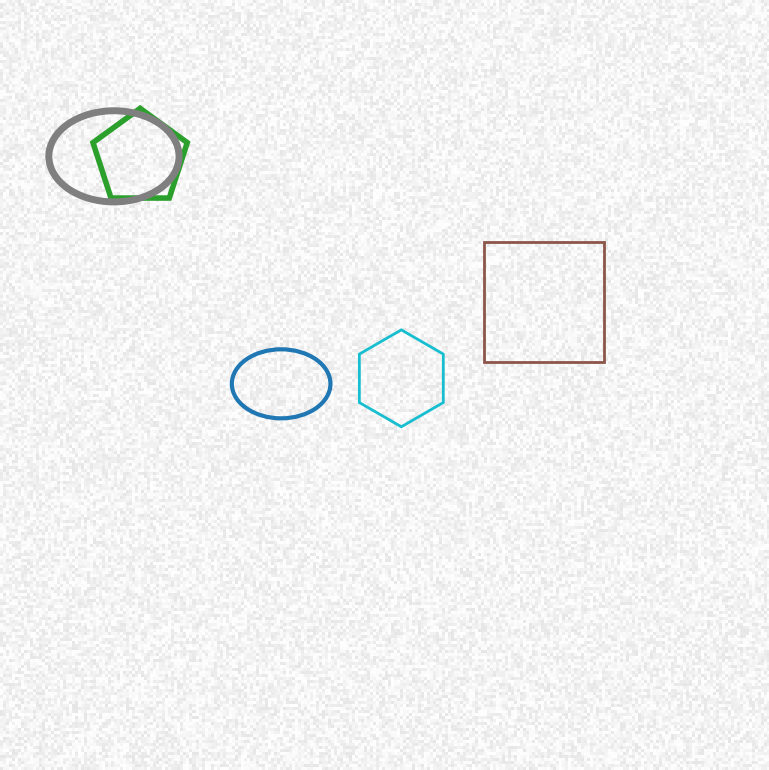[{"shape": "oval", "thickness": 1.5, "radius": 0.32, "center": [0.365, 0.502]}, {"shape": "pentagon", "thickness": 2, "radius": 0.32, "center": [0.182, 0.795]}, {"shape": "square", "thickness": 1, "radius": 0.39, "center": [0.706, 0.607]}, {"shape": "oval", "thickness": 2.5, "radius": 0.42, "center": [0.148, 0.797]}, {"shape": "hexagon", "thickness": 1, "radius": 0.31, "center": [0.521, 0.509]}]